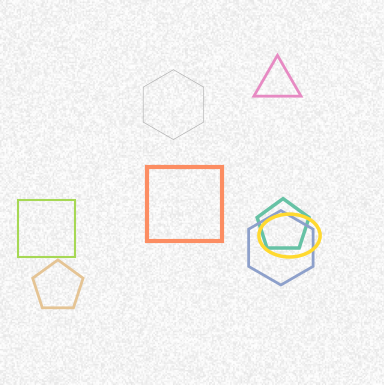[{"shape": "pentagon", "thickness": 2.5, "radius": 0.35, "center": [0.735, 0.413]}, {"shape": "square", "thickness": 3, "radius": 0.48, "center": [0.479, 0.471]}, {"shape": "hexagon", "thickness": 2, "radius": 0.48, "center": [0.73, 0.356]}, {"shape": "triangle", "thickness": 2, "radius": 0.35, "center": [0.721, 0.786]}, {"shape": "square", "thickness": 1.5, "radius": 0.37, "center": [0.12, 0.406]}, {"shape": "oval", "thickness": 2.5, "radius": 0.4, "center": [0.752, 0.388]}, {"shape": "pentagon", "thickness": 2, "radius": 0.34, "center": [0.15, 0.256]}, {"shape": "hexagon", "thickness": 0.5, "radius": 0.45, "center": [0.451, 0.728]}]